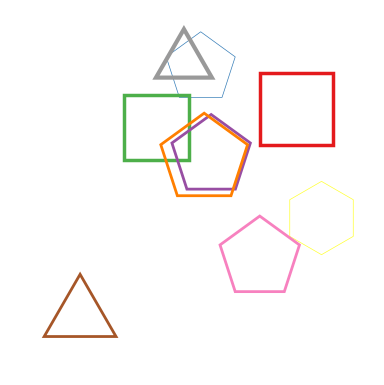[{"shape": "square", "thickness": 2.5, "radius": 0.47, "center": [0.77, 0.716]}, {"shape": "pentagon", "thickness": 0.5, "radius": 0.47, "center": [0.521, 0.823]}, {"shape": "square", "thickness": 2.5, "radius": 0.42, "center": [0.406, 0.669]}, {"shape": "pentagon", "thickness": 2, "radius": 0.54, "center": [0.548, 0.595]}, {"shape": "pentagon", "thickness": 2, "radius": 0.59, "center": [0.53, 0.588]}, {"shape": "hexagon", "thickness": 0.5, "radius": 0.48, "center": [0.835, 0.434]}, {"shape": "triangle", "thickness": 2, "radius": 0.54, "center": [0.208, 0.18]}, {"shape": "pentagon", "thickness": 2, "radius": 0.54, "center": [0.675, 0.33]}, {"shape": "triangle", "thickness": 3, "radius": 0.42, "center": [0.478, 0.84]}]